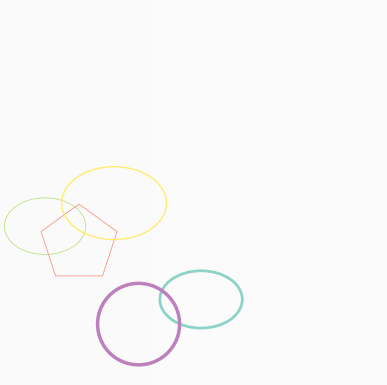[{"shape": "oval", "thickness": 2, "radius": 0.53, "center": [0.519, 0.222]}, {"shape": "pentagon", "thickness": 0.5, "radius": 0.52, "center": [0.204, 0.367]}, {"shape": "oval", "thickness": 0.5, "radius": 0.53, "center": [0.116, 0.413]}, {"shape": "circle", "thickness": 2.5, "radius": 0.53, "center": [0.358, 0.158]}, {"shape": "oval", "thickness": 1, "radius": 0.68, "center": [0.294, 0.472]}]